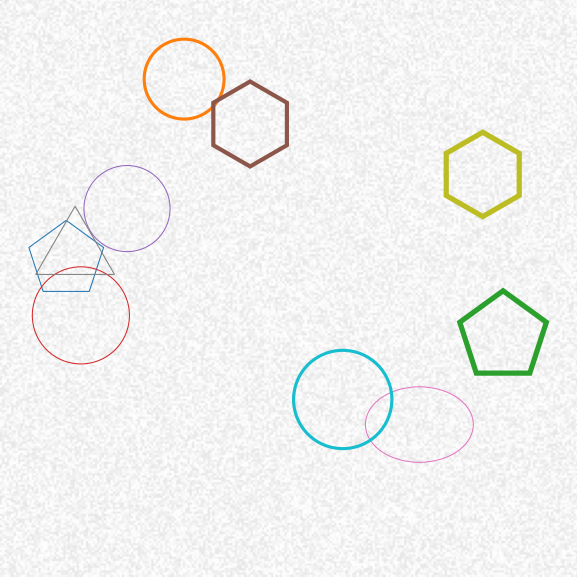[{"shape": "pentagon", "thickness": 0.5, "radius": 0.34, "center": [0.115, 0.55]}, {"shape": "circle", "thickness": 1.5, "radius": 0.35, "center": [0.319, 0.862]}, {"shape": "pentagon", "thickness": 2.5, "radius": 0.39, "center": [0.871, 0.417]}, {"shape": "circle", "thickness": 0.5, "radius": 0.42, "center": [0.14, 0.453]}, {"shape": "circle", "thickness": 0.5, "radius": 0.37, "center": [0.22, 0.638]}, {"shape": "hexagon", "thickness": 2, "radius": 0.37, "center": [0.433, 0.784]}, {"shape": "oval", "thickness": 0.5, "radius": 0.47, "center": [0.726, 0.264]}, {"shape": "triangle", "thickness": 0.5, "radius": 0.39, "center": [0.13, 0.563]}, {"shape": "hexagon", "thickness": 2.5, "radius": 0.36, "center": [0.836, 0.697]}, {"shape": "circle", "thickness": 1.5, "radius": 0.43, "center": [0.593, 0.307]}]